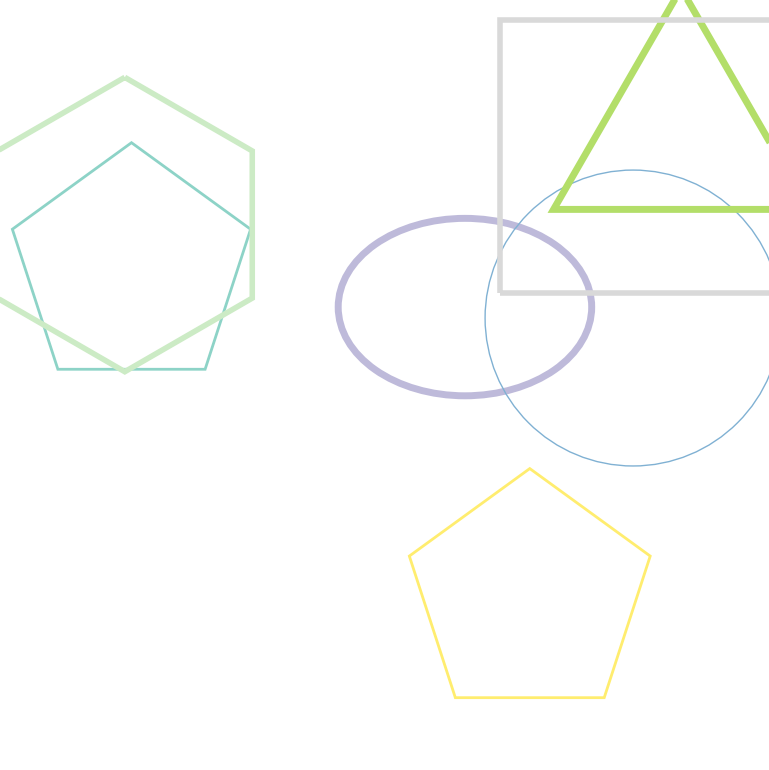[{"shape": "pentagon", "thickness": 1, "radius": 0.81, "center": [0.171, 0.652]}, {"shape": "oval", "thickness": 2.5, "radius": 0.82, "center": [0.604, 0.601]}, {"shape": "circle", "thickness": 0.5, "radius": 0.96, "center": [0.822, 0.587]}, {"shape": "triangle", "thickness": 2.5, "radius": 0.96, "center": [0.885, 0.824]}, {"shape": "square", "thickness": 2, "radius": 0.89, "center": [0.827, 0.797]}, {"shape": "hexagon", "thickness": 2, "radius": 0.96, "center": [0.162, 0.708]}, {"shape": "pentagon", "thickness": 1, "radius": 0.82, "center": [0.688, 0.227]}]